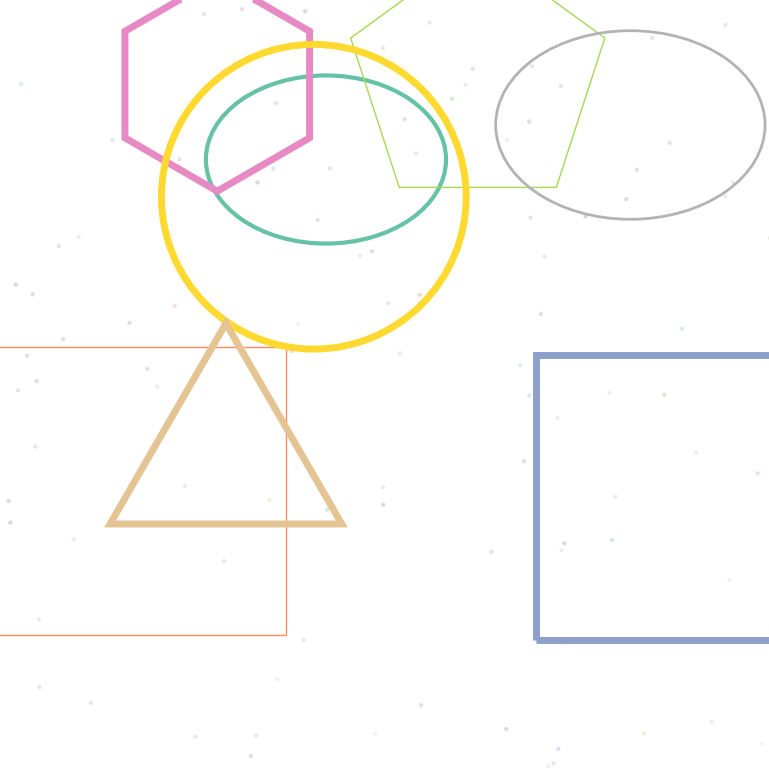[{"shape": "oval", "thickness": 1.5, "radius": 0.78, "center": [0.423, 0.793]}, {"shape": "square", "thickness": 0.5, "radius": 0.94, "center": [0.184, 0.362]}, {"shape": "square", "thickness": 2.5, "radius": 0.92, "center": [0.881, 0.354]}, {"shape": "hexagon", "thickness": 2.5, "radius": 0.69, "center": [0.282, 0.89]}, {"shape": "pentagon", "thickness": 0.5, "radius": 0.87, "center": [0.62, 0.897]}, {"shape": "circle", "thickness": 2.5, "radius": 0.99, "center": [0.408, 0.744]}, {"shape": "triangle", "thickness": 2.5, "radius": 0.87, "center": [0.293, 0.406]}, {"shape": "oval", "thickness": 1, "radius": 0.87, "center": [0.819, 0.838]}]